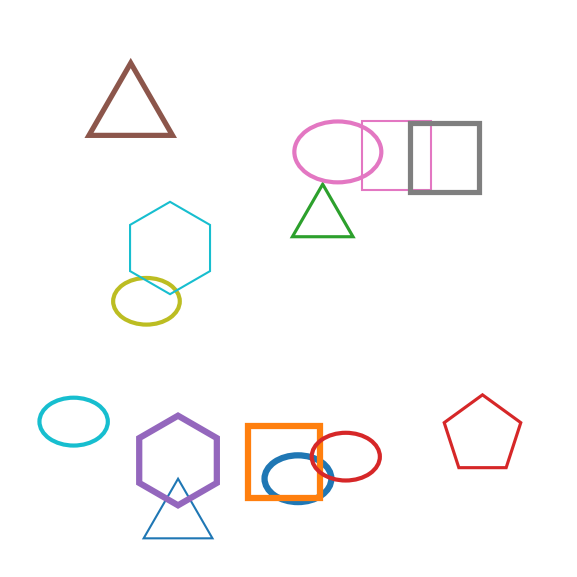[{"shape": "oval", "thickness": 3, "radius": 0.29, "center": [0.516, 0.17]}, {"shape": "triangle", "thickness": 1, "radius": 0.34, "center": [0.308, 0.101]}, {"shape": "square", "thickness": 3, "radius": 0.31, "center": [0.491, 0.199]}, {"shape": "triangle", "thickness": 1.5, "radius": 0.3, "center": [0.559, 0.62]}, {"shape": "pentagon", "thickness": 1.5, "radius": 0.35, "center": [0.835, 0.246]}, {"shape": "oval", "thickness": 2, "radius": 0.3, "center": [0.599, 0.208]}, {"shape": "hexagon", "thickness": 3, "radius": 0.39, "center": [0.308, 0.202]}, {"shape": "triangle", "thickness": 2.5, "radius": 0.42, "center": [0.226, 0.806]}, {"shape": "oval", "thickness": 2, "radius": 0.38, "center": [0.585, 0.736]}, {"shape": "square", "thickness": 1, "radius": 0.3, "center": [0.686, 0.729]}, {"shape": "square", "thickness": 2.5, "radius": 0.3, "center": [0.77, 0.726]}, {"shape": "oval", "thickness": 2, "radius": 0.29, "center": [0.254, 0.477]}, {"shape": "oval", "thickness": 2, "radius": 0.3, "center": [0.128, 0.269]}, {"shape": "hexagon", "thickness": 1, "radius": 0.4, "center": [0.294, 0.57]}]